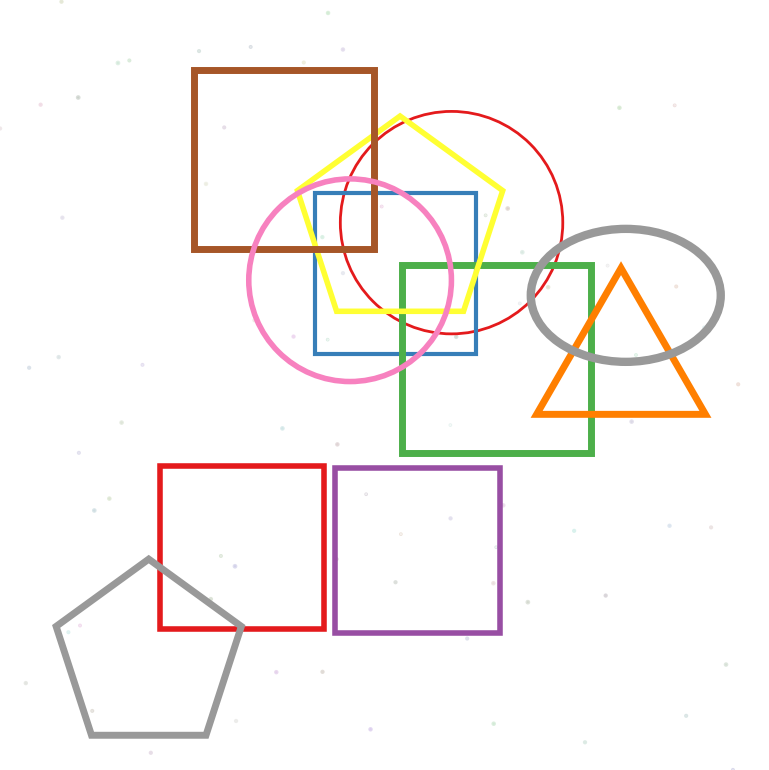[{"shape": "circle", "thickness": 1, "radius": 0.72, "center": [0.586, 0.711]}, {"shape": "square", "thickness": 2, "radius": 0.53, "center": [0.314, 0.289]}, {"shape": "square", "thickness": 1.5, "radius": 0.52, "center": [0.514, 0.645]}, {"shape": "square", "thickness": 2.5, "radius": 0.61, "center": [0.645, 0.534]}, {"shape": "square", "thickness": 2, "radius": 0.54, "center": [0.542, 0.285]}, {"shape": "triangle", "thickness": 2.5, "radius": 0.63, "center": [0.807, 0.525]}, {"shape": "pentagon", "thickness": 2, "radius": 0.7, "center": [0.52, 0.709]}, {"shape": "square", "thickness": 2.5, "radius": 0.58, "center": [0.368, 0.793]}, {"shape": "circle", "thickness": 2, "radius": 0.66, "center": [0.455, 0.636]}, {"shape": "oval", "thickness": 3, "radius": 0.62, "center": [0.813, 0.616]}, {"shape": "pentagon", "thickness": 2.5, "radius": 0.63, "center": [0.193, 0.147]}]